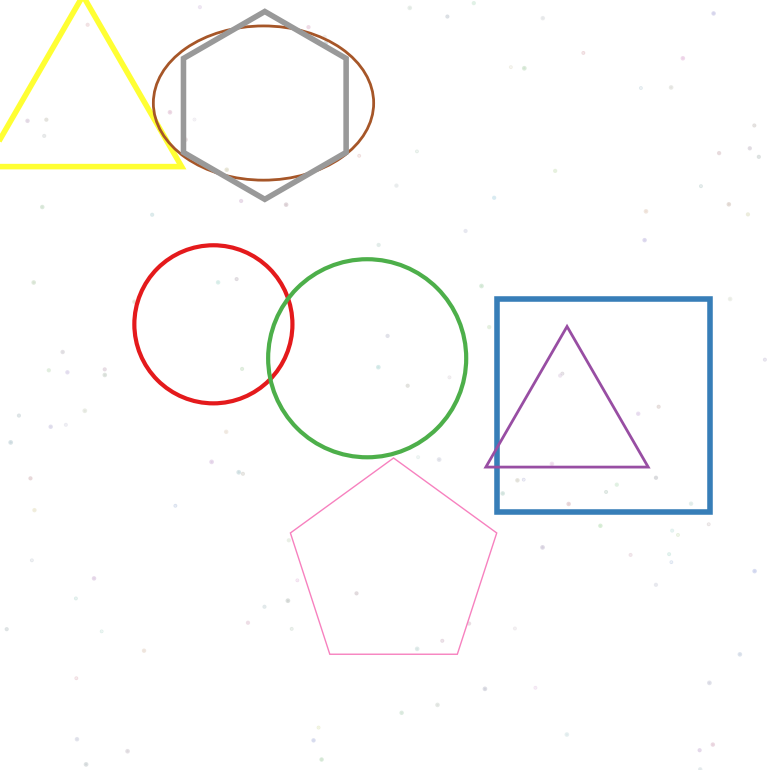[{"shape": "circle", "thickness": 1.5, "radius": 0.51, "center": [0.277, 0.579]}, {"shape": "square", "thickness": 2, "radius": 0.69, "center": [0.783, 0.473]}, {"shape": "circle", "thickness": 1.5, "radius": 0.64, "center": [0.477, 0.535]}, {"shape": "triangle", "thickness": 1, "radius": 0.61, "center": [0.736, 0.454]}, {"shape": "triangle", "thickness": 2, "radius": 0.74, "center": [0.108, 0.858]}, {"shape": "oval", "thickness": 1, "radius": 0.72, "center": [0.342, 0.866]}, {"shape": "pentagon", "thickness": 0.5, "radius": 0.7, "center": [0.511, 0.264]}, {"shape": "hexagon", "thickness": 2, "radius": 0.61, "center": [0.344, 0.863]}]